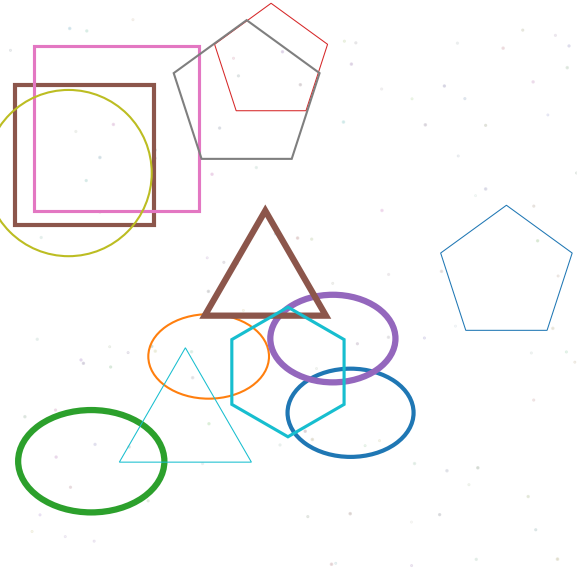[{"shape": "oval", "thickness": 2, "radius": 0.55, "center": [0.607, 0.284]}, {"shape": "pentagon", "thickness": 0.5, "radius": 0.6, "center": [0.877, 0.524]}, {"shape": "oval", "thickness": 1, "radius": 0.52, "center": [0.361, 0.382]}, {"shape": "oval", "thickness": 3, "radius": 0.63, "center": [0.158, 0.2]}, {"shape": "pentagon", "thickness": 0.5, "radius": 0.51, "center": [0.469, 0.891]}, {"shape": "oval", "thickness": 3, "radius": 0.54, "center": [0.576, 0.413]}, {"shape": "square", "thickness": 2, "radius": 0.6, "center": [0.146, 0.73]}, {"shape": "triangle", "thickness": 3, "radius": 0.61, "center": [0.459, 0.513]}, {"shape": "square", "thickness": 1.5, "radius": 0.71, "center": [0.201, 0.776]}, {"shape": "pentagon", "thickness": 1, "radius": 0.66, "center": [0.427, 0.831]}, {"shape": "circle", "thickness": 1, "radius": 0.72, "center": [0.119, 0.699]}, {"shape": "triangle", "thickness": 0.5, "radius": 0.66, "center": [0.321, 0.265]}, {"shape": "hexagon", "thickness": 1.5, "radius": 0.56, "center": [0.499, 0.355]}]